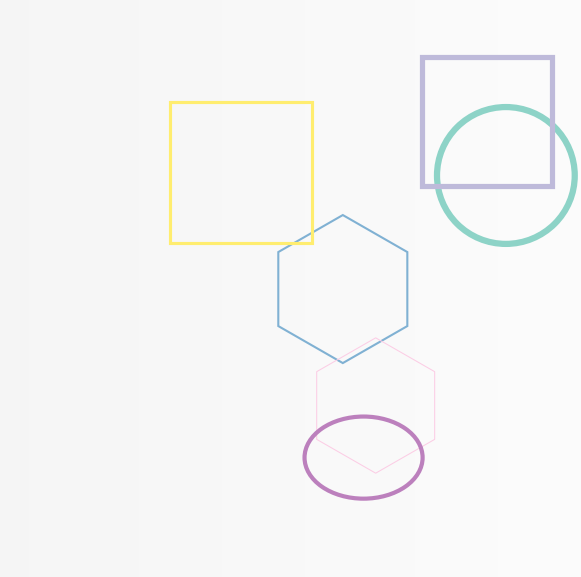[{"shape": "circle", "thickness": 3, "radius": 0.59, "center": [0.87, 0.695]}, {"shape": "square", "thickness": 2.5, "radius": 0.56, "center": [0.837, 0.788]}, {"shape": "hexagon", "thickness": 1, "radius": 0.64, "center": [0.59, 0.499]}, {"shape": "hexagon", "thickness": 0.5, "radius": 0.59, "center": [0.646, 0.297]}, {"shape": "oval", "thickness": 2, "radius": 0.51, "center": [0.626, 0.207]}, {"shape": "square", "thickness": 1.5, "radius": 0.61, "center": [0.414, 0.701]}]